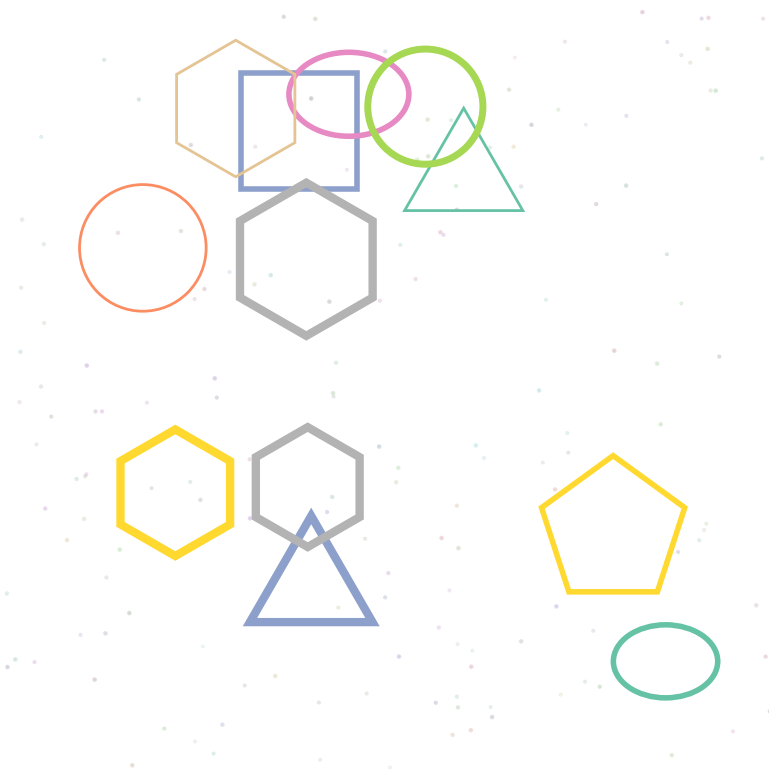[{"shape": "triangle", "thickness": 1, "radius": 0.44, "center": [0.602, 0.771]}, {"shape": "oval", "thickness": 2, "radius": 0.34, "center": [0.864, 0.141]}, {"shape": "circle", "thickness": 1, "radius": 0.41, "center": [0.186, 0.678]}, {"shape": "triangle", "thickness": 3, "radius": 0.46, "center": [0.404, 0.238]}, {"shape": "square", "thickness": 2, "radius": 0.37, "center": [0.388, 0.83]}, {"shape": "oval", "thickness": 2, "radius": 0.39, "center": [0.453, 0.878]}, {"shape": "circle", "thickness": 2.5, "radius": 0.37, "center": [0.552, 0.862]}, {"shape": "hexagon", "thickness": 3, "radius": 0.41, "center": [0.228, 0.36]}, {"shape": "pentagon", "thickness": 2, "radius": 0.49, "center": [0.796, 0.31]}, {"shape": "hexagon", "thickness": 1, "radius": 0.44, "center": [0.306, 0.859]}, {"shape": "hexagon", "thickness": 3, "radius": 0.5, "center": [0.398, 0.663]}, {"shape": "hexagon", "thickness": 3, "radius": 0.39, "center": [0.4, 0.367]}]